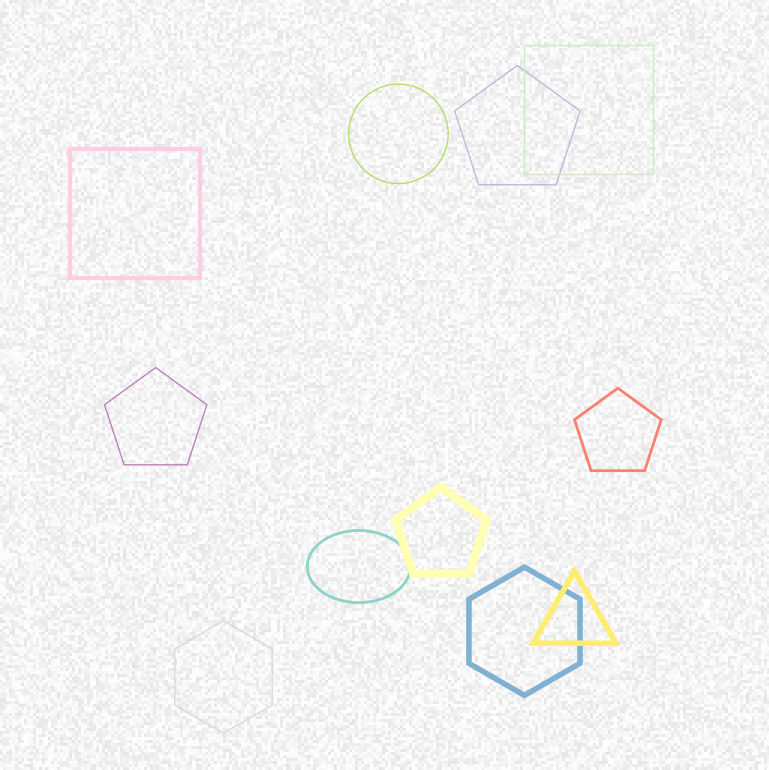[{"shape": "oval", "thickness": 1, "radius": 0.33, "center": [0.466, 0.264]}, {"shape": "pentagon", "thickness": 3, "radius": 0.31, "center": [0.573, 0.305]}, {"shape": "pentagon", "thickness": 0.5, "radius": 0.43, "center": [0.672, 0.829]}, {"shape": "pentagon", "thickness": 1, "radius": 0.3, "center": [0.802, 0.437]}, {"shape": "hexagon", "thickness": 2, "radius": 0.42, "center": [0.681, 0.18]}, {"shape": "circle", "thickness": 0.5, "radius": 0.32, "center": [0.517, 0.826]}, {"shape": "square", "thickness": 1.5, "radius": 0.42, "center": [0.175, 0.723]}, {"shape": "hexagon", "thickness": 0.5, "radius": 0.37, "center": [0.29, 0.121]}, {"shape": "pentagon", "thickness": 0.5, "radius": 0.35, "center": [0.202, 0.453]}, {"shape": "square", "thickness": 0.5, "radius": 0.42, "center": [0.765, 0.857]}, {"shape": "triangle", "thickness": 2, "radius": 0.31, "center": [0.746, 0.196]}]